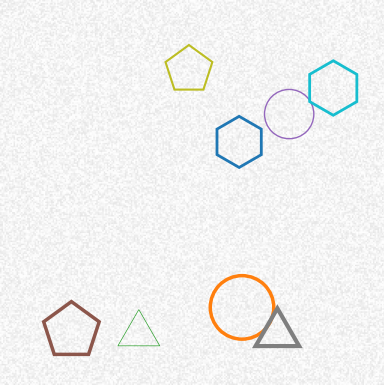[{"shape": "hexagon", "thickness": 2, "radius": 0.33, "center": [0.621, 0.631]}, {"shape": "circle", "thickness": 2.5, "radius": 0.41, "center": [0.629, 0.202]}, {"shape": "triangle", "thickness": 0.5, "radius": 0.31, "center": [0.361, 0.133]}, {"shape": "circle", "thickness": 1, "radius": 0.32, "center": [0.751, 0.704]}, {"shape": "pentagon", "thickness": 2.5, "radius": 0.38, "center": [0.186, 0.141]}, {"shape": "triangle", "thickness": 3, "radius": 0.33, "center": [0.72, 0.134]}, {"shape": "pentagon", "thickness": 1.5, "radius": 0.32, "center": [0.491, 0.819]}, {"shape": "hexagon", "thickness": 2, "radius": 0.35, "center": [0.866, 0.771]}]